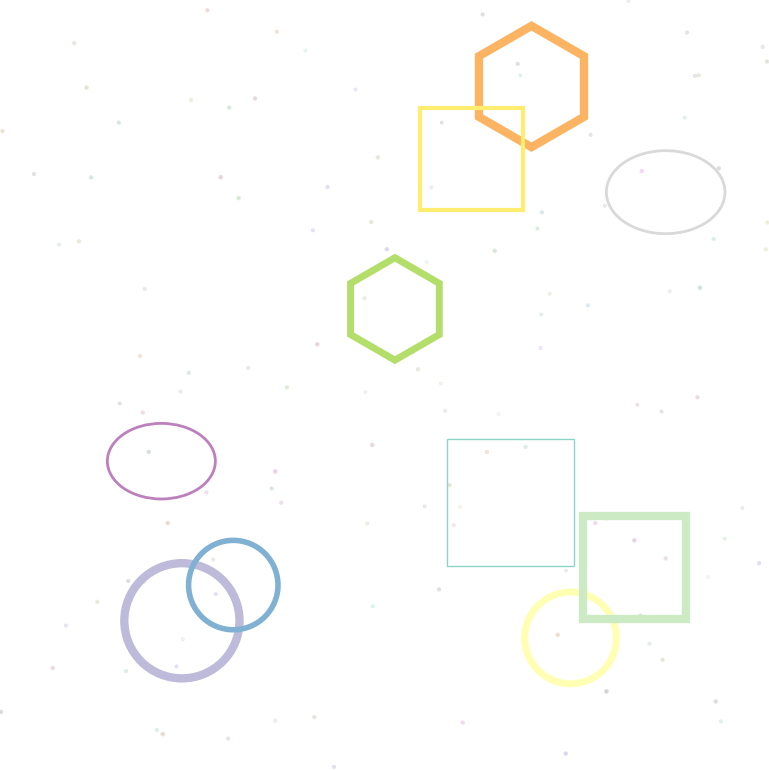[{"shape": "square", "thickness": 0.5, "radius": 0.41, "center": [0.663, 0.347]}, {"shape": "circle", "thickness": 2.5, "radius": 0.3, "center": [0.741, 0.172]}, {"shape": "circle", "thickness": 3, "radius": 0.37, "center": [0.236, 0.194]}, {"shape": "circle", "thickness": 2, "radius": 0.29, "center": [0.303, 0.24]}, {"shape": "hexagon", "thickness": 3, "radius": 0.39, "center": [0.69, 0.888]}, {"shape": "hexagon", "thickness": 2.5, "radius": 0.33, "center": [0.513, 0.599]}, {"shape": "oval", "thickness": 1, "radius": 0.39, "center": [0.864, 0.75]}, {"shape": "oval", "thickness": 1, "radius": 0.35, "center": [0.21, 0.401]}, {"shape": "square", "thickness": 3, "radius": 0.34, "center": [0.824, 0.263]}, {"shape": "square", "thickness": 1.5, "radius": 0.33, "center": [0.613, 0.793]}]